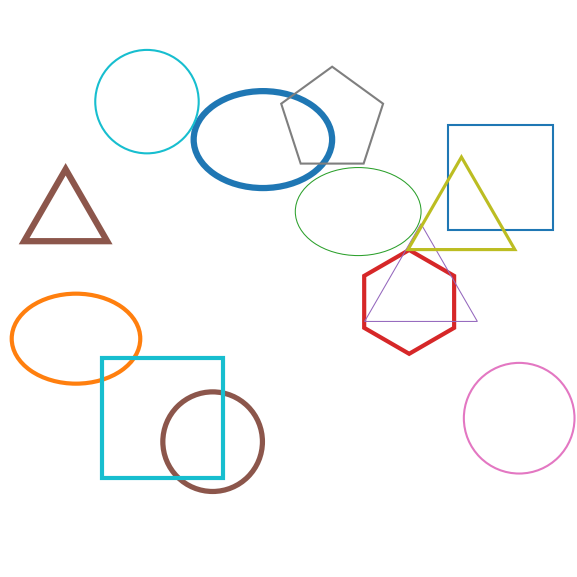[{"shape": "square", "thickness": 1, "radius": 0.45, "center": [0.866, 0.691]}, {"shape": "oval", "thickness": 3, "radius": 0.6, "center": [0.455, 0.757]}, {"shape": "oval", "thickness": 2, "radius": 0.56, "center": [0.132, 0.413]}, {"shape": "oval", "thickness": 0.5, "radius": 0.54, "center": [0.62, 0.633]}, {"shape": "hexagon", "thickness": 2, "radius": 0.45, "center": [0.709, 0.476]}, {"shape": "triangle", "thickness": 0.5, "radius": 0.56, "center": [0.729, 0.499]}, {"shape": "triangle", "thickness": 3, "radius": 0.42, "center": [0.114, 0.623]}, {"shape": "circle", "thickness": 2.5, "radius": 0.43, "center": [0.368, 0.234]}, {"shape": "circle", "thickness": 1, "radius": 0.48, "center": [0.899, 0.275]}, {"shape": "pentagon", "thickness": 1, "radius": 0.46, "center": [0.575, 0.791]}, {"shape": "triangle", "thickness": 1.5, "radius": 0.53, "center": [0.799, 0.62]}, {"shape": "square", "thickness": 2, "radius": 0.52, "center": [0.281, 0.275]}, {"shape": "circle", "thickness": 1, "radius": 0.45, "center": [0.255, 0.823]}]